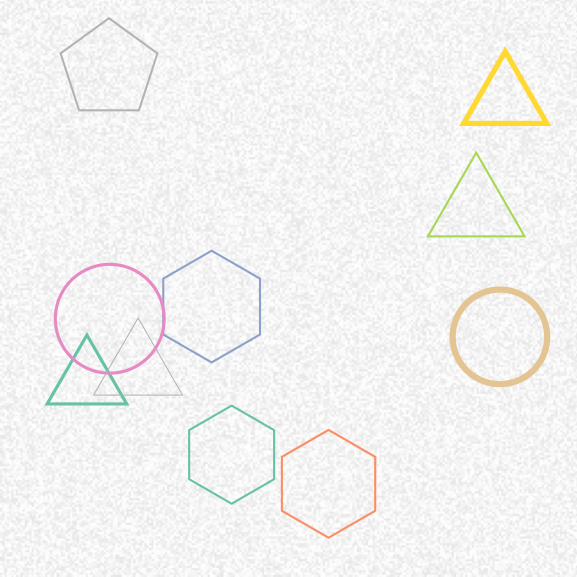[{"shape": "triangle", "thickness": 1.5, "radius": 0.4, "center": [0.151, 0.339]}, {"shape": "hexagon", "thickness": 1, "radius": 0.42, "center": [0.401, 0.212]}, {"shape": "hexagon", "thickness": 1, "radius": 0.47, "center": [0.569, 0.161]}, {"shape": "hexagon", "thickness": 1, "radius": 0.48, "center": [0.366, 0.468]}, {"shape": "circle", "thickness": 1.5, "radius": 0.47, "center": [0.19, 0.447]}, {"shape": "triangle", "thickness": 1, "radius": 0.48, "center": [0.825, 0.638]}, {"shape": "triangle", "thickness": 2.5, "radius": 0.42, "center": [0.875, 0.827]}, {"shape": "circle", "thickness": 3, "radius": 0.41, "center": [0.866, 0.416]}, {"shape": "triangle", "thickness": 0.5, "radius": 0.44, "center": [0.239, 0.359]}, {"shape": "pentagon", "thickness": 1, "radius": 0.44, "center": [0.189, 0.879]}]